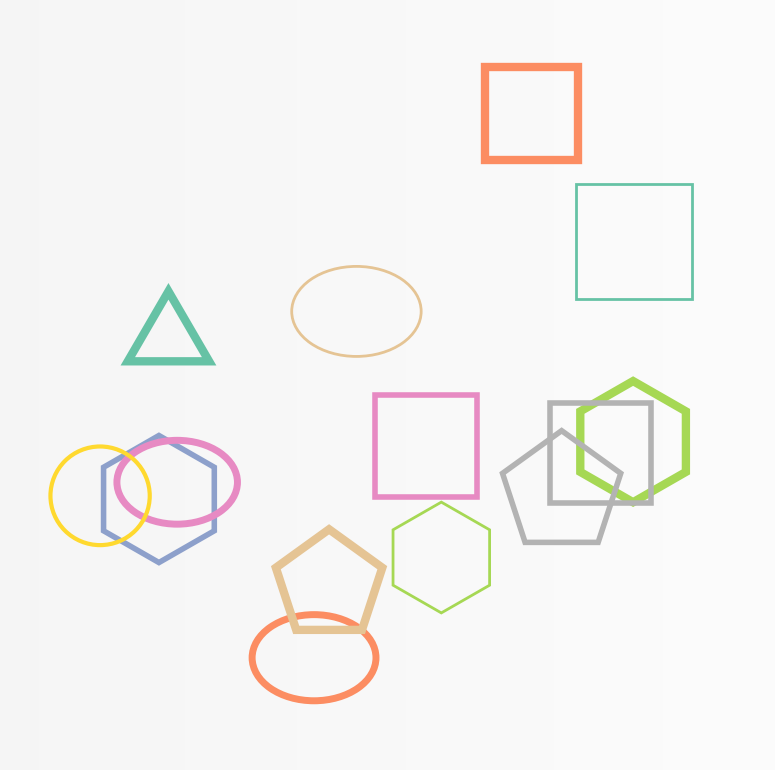[{"shape": "square", "thickness": 1, "radius": 0.37, "center": [0.818, 0.686]}, {"shape": "triangle", "thickness": 3, "radius": 0.3, "center": [0.217, 0.561]}, {"shape": "oval", "thickness": 2.5, "radius": 0.4, "center": [0.405, 0.146]}, {"shape": "square", "thickness": 3, "radius": 0.3, "center": [0.685, 0.852]}, {"shape": "hexagon", "thickness": 2, "radius": 0.41, "center": [0.205, 0.352]}, {"shape": "square", "thickness": 2, "radius": 0.33, "center": [0.55, 0.421]}, {"shape": "oval", "thickness": 2.5, "radius": 0.39, "center": [0.229, 0.374]}, {"shape": "hexagon", "thickness": 1, "radius": 0.36, "center": [0.569, 0.276]}, {"shape": "hexagon", "thickness": 3, "radius": 0.39, "center": [0.817, 0.426]}, {"shape": "circle", "thickness": 1.5, "radius": 0.32, "center": [0.129, 0.356]}, {"shape": "pentagon", "thickness": 3, "radius": 0.36, "center": [0.425, 0.24]}, {"shape": "oval", "thickness": 1, "radius": 0.42, "center": [0.46, 0.596]}, {"shape": "square", "thickness": 2, "radius": 0.33, "center": [0.774, 0.412]}, {"shape": "pentagon", "thickness": 2, "radius": 0.4, "center": [0.725, 0.36]}]